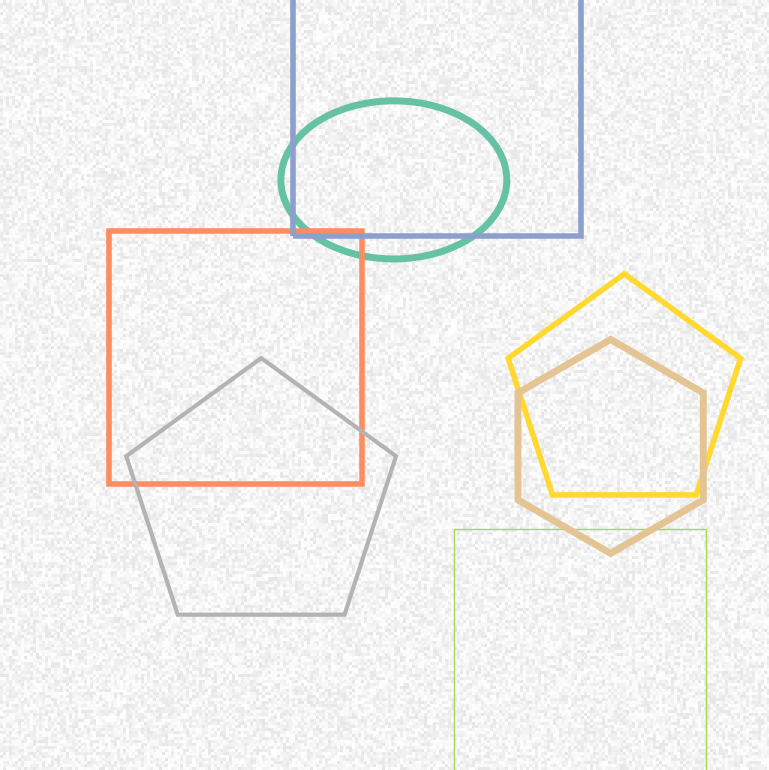[{"shape": "oval", "thickness": 2.5, "radius": 0.73, "center": [0.511, 0.766]}, {"shape": "square", "thickness": 2, "radius": 0.82, "center": [0.306, 0.536]}, {"shape": "square", "thickness": 2, "radius": 0.94, "center": [0.568, 0.88]}, {"shape": "square", "thickness": 0.5, "radius": 0.82, "center": [0.754, 0.149]}, {"shape": "pentagon", "thickness": 2, "radius": 0.79, "center": [0.811, 0.486]}, {"shape": "hexagon", "thickness": 2.5, "radius": 0.69, "center": [0.793, 0.42]}, {"shape": "pentagon", "thickness": 1.5, "radius": 0.92, "center": [0.339, 0.351]}]